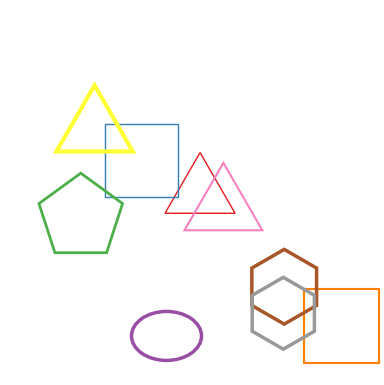[{"shape": "triangle", "thickness": 1, "radius": 0.53, "center": [0.52, 0.499]}, {"shape": "square", "thickness": 1, "radius": 0.47, "center": [0.366, 0.584]}, {"shape": "pentagon", "thickness": 2, "radius": 0.57, "center": [0.21, 0.436]}, {"shape": "oval", "thickness": 2.5, "radius": 0.45, "center": [0.432, 0.127]}, {"shape": "square", "thickness": 1.5, "radius": 0.48, "center": [0.886, 0.153]}, {"shape": "triangle", "thickness": 3, "radius": 0.57, "center": [0.246, 0.664]}, {"shape": "hexagon", "thickness": 2.5, "radius": 0.49, "center": [0.738, 0.255]}, {"shape": "triangle", "thickness": 1.5, "radius": 0.58, "center": [0.58, 0.46]}, {"shape": "hexagon", "thickness": 2.5, "radius": 0.47, "center": [0.736, 0.186]}]